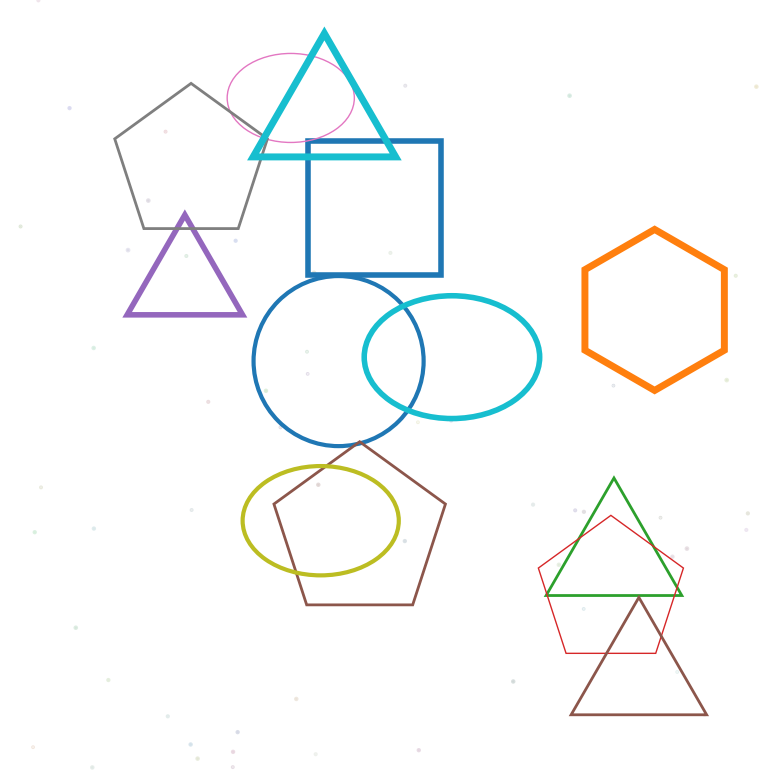[{"shape": "square", "thickness": 2, "radius": 0.43, "center": [0.486, 0.73]}, {"shape": "circle", "thickness": 1.5, "radius": 0.55, "center": [0.44, 0.531]}, {"shape": "hexagon", "thickness": 2.5, "radius": 0.52, "center": [0.85, 0.597]}, {"shape": "triangle", "thickness": 1, "radius": 0.51, "center": [0.797, 0.277]}, {"shape": "pentagon", "thickness": 0.5, "radius": 0.5, "center": [0.793, 0.232]}, {"shape": "triangle", "thickness": 2, "radius": 0.43, "center": [0.24, 0.634]}, {"shape": "pentagon", "thickness": 1, "radius": 0.59, "center": [0.467, 0.309]}, {"shape": "triangle", "thickness": 1, "radius": 0.51, "center": [0.83, 0.123]}, {"shape": "oval", "thickness": 0.5, "radius": 0.41, "center": [0.378, 0.873]}, {"shape": "pentagon", "thickness": 1, "radius": 0.52, "center": [0.248, 0.787]}, {"shape": "oval", "thickness": 1.5, "radius": 0.51, "center": [0.417, 0.324]}, {"shape": "triangle", "thickness": 2.5, "radius": 0.53, "center": [0.421, 0.85]}, {"shape": "oval", "thickness": 2, "radius": 0.57, "center": [0.587, 0.536]}]